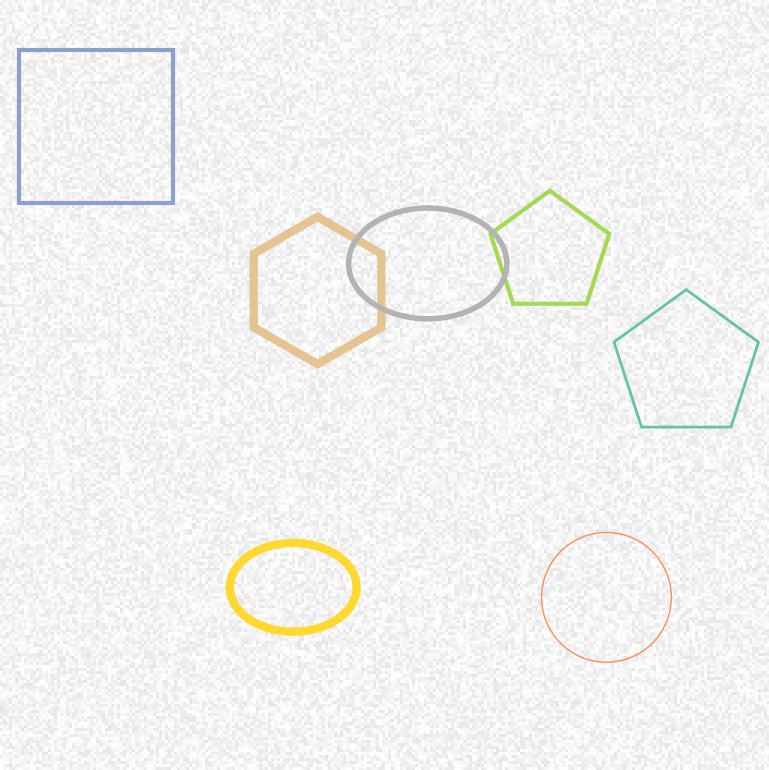[{"shape": "pentagon", "thickness": 1, "radius": 0.49, "center": [0.891, 0.525]}, {"shape": "circle", "thickness": 0.5, "radius": 0.42, "center": [0.788, 0.224]}, {"shape": "square", "thickness": 1.5, "radius": 0.5, "center": [0.124, 0.836]}, {"shape": "pentagon", "thickness": 1.5, "radius": 0.41, "center": [0.714, 0.671]}, {"shape": "oval", "thickness": 3, "radius": 0.41, "center": [0.381, 0.237]}, {"shape": "hexagon", "thickness": 3, "radius": 0.48, "center": [0.412, 0.623]}, {"shape": "oval", "thickness": 2, "radius": 0.51, "center": [0.555, 0.658]}]